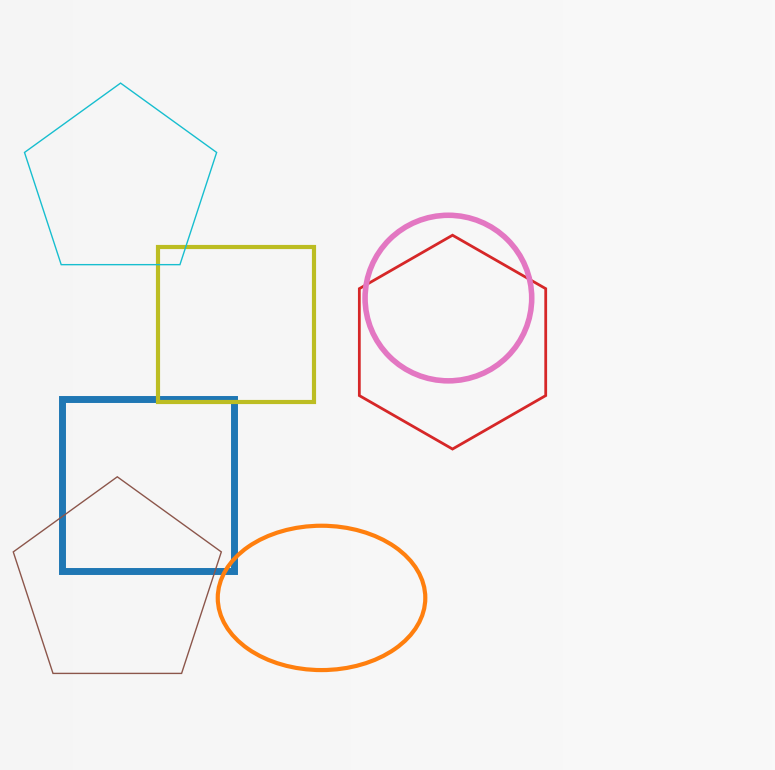[{"shape": "square", "thickness": 2.5, "radius": 0.56, "center": [0.191, 0.37]}, {"shape": "oval", "thickness": 1.5, "radius": 0.67, "center": [0.415, 0.223]}, {"shape": "hexagon", "thickness": 1, "radius": 0.69, "center": [0.584, 0.556]}, {"shape": "pentagon", "thickness": 0.5, "radius": 0.71, "center": [0.151, 0.24]}, {"shape": "circle", "thickness": 2, "radius": 0.54, "center": [0.579, 0.613]}, {"shape": "square", "thickness": 1.5, "radius": 0.5, "center": [0.304, 0.578]}, {"shape": "pentagon", "thickness": 0.5, "radius": 0.65, "center": [0.156, 0.762]}]